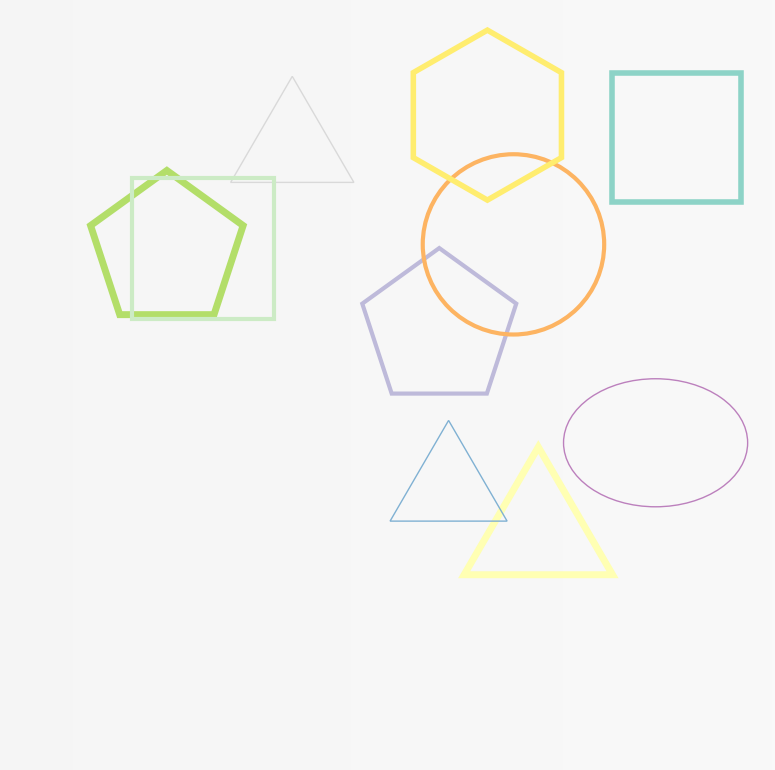[{"shape": "square", "thickness": 2, "radius": 0.42, "center": [0.873, 0.821]}, {"shape": "triangle", "thickness": 2.5, "radius": 0.55, "center": [0.695, 0.309]}, {"shape": "pentagon", "thickness": 1.5, "radius": 0.52, "center": [0.567, 0.573]}, {"shape": "triangle", "thickness": 0.5, "radius": 0.44, "center": [0.579, 0.367]}, {"shape": "circle", "thickness": 1.5, "radius": 0.59, "center": [0.663, 0.683]}, {"shape": "pentagon", "thickness": 2.5, "radius": 0.52, "center": [0.215, 0.675]}, {"shape": "triangle", "thickness": 0.5, "radius": 0.46, "center": [0.377, 0.809]}, {"shape": "oval", "thickness": 0.5, "radius": 0.59, "center": [0.846, 0.425]}, {"shape": "square", "thickness": 1.5, "radius": 0.46, "center": [0.262, 0.677]}, {"shape": "hexagon", "thickness": 2, "radius": 0.55, "center": [0.629, 0.851]}]